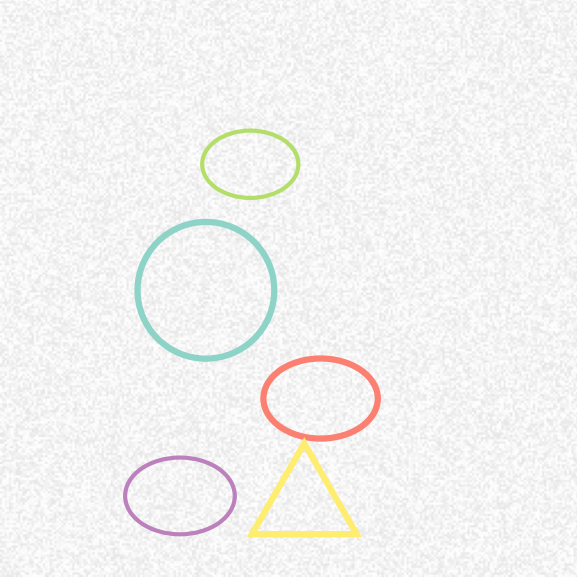[{"shape": "circle", "thickness": 3, "radius": 0.59, "center": [0.357, 0.496]}, {"shape": "oval", "thickness": 3, "radius": 0.5, "center": [0.555, 0.309]}, {"shape": "oval", "thickness": 2, "radius": 0.42, "center": [0.433, 0.715]}, {"shape": "oval", "thickness": 2, "radius": 0.47, "center": [0.312, 0.14]}, {"shape": "triangle", "thickness": 3, "radius": 0.52, "center": [0.527, 0.127]}]